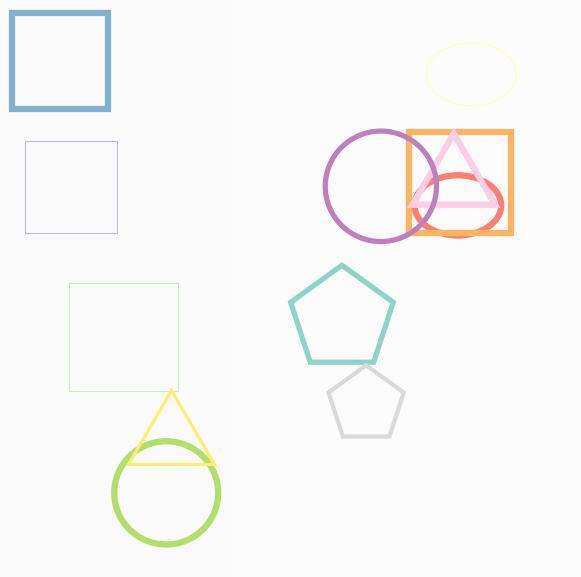[{"shape": "pentagon", "thickness": 2.5, "radius": 0.46, "center": [0.588, 0.447]}, {"shape": "oval", "thickness": 0.5, "radius": 0.39, "center": [0.811, 0.87]}, {"shape": "square", "thickness": 0.5, "radius": 0.4, "center": [0.122, 0.675]}, {"shape": "oval", "thickness": 3, "radius": 0.37, "center": [0.788, 0.643]}, {"shape": "square", "thickness": 3, "radius": 0.41, "center": [0.103, 0.894]}, {"shape": "square", "thickness": 3, "radius": 0.44, "center": [0.791, 0.683]}, {"shape": "circle", "thickness": 3, "radius": 0.45, "center": [0.286, 0.146]}, {"shape": "triangle", "thickness": 3, "radius": 0.41, "center": [0.781, 0.686]}, {"shape": "pentagon", "thickness": 2, "radius": 0.34, "center": [0.63, 0.298]}, {"shape": "circle", "thickness": 2.5, "radius": 0.48, "center": [0.655, 0.677]}, {"shape": "square", "thickness": 0.5, "radius": 0.47, "center": [0.213, 0.416]}, {"shape": "triangle", "thickness": 1.5, "radius": 0.43, "center": [0.295, 0.238]}]